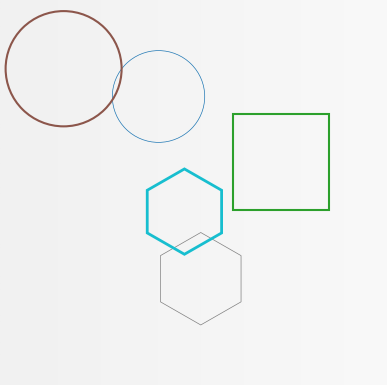[{"shape": "circle", "thickness": 0.5, "radius": 0.6, "center": [0.409, 0.749]}, {"shape": "square", "thickness": 1.5, "radius": 0.62, "center": [0.725, 0.58]}, {"shape": "circle", "thickness": 1.5, "radius": 0.75, "center": [0.164, 0.821]}, {"shape": "hexagon", "thickness": 0.5, "radius": 0.6, "center": [0.518, 0.276]}, {"shape": "hexagon", "thickness": 2, "radius": 0.55, "center": [0.476, 0.45]}]